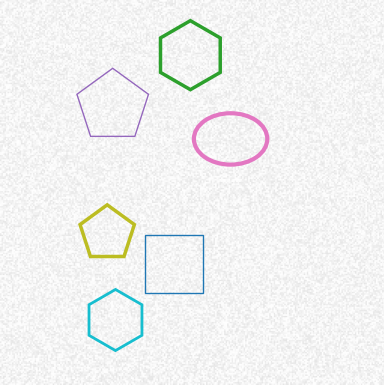[{"shape": "square", "thickness": 1, "radius": 0.38, "center": [0.453, 0.315]}, {"shape": "hexagon", "thickness": 2.5, "radius": 0.45, "center": [0.494, 0.857]}, {"shape": "pentagon", "thickness": 1, "radius": 0.49, "center": [0.293, 0.725]}, {"shape": "oval", "thickness": 3, "radius": 0.48, "center": [0.599, 0.639]}, {"shape": "pentagon", "thickness": 2.5, "radius": 0.37, "center": [0.278, 0.394]}, {"shape": "hexagon", "thickness": 2, "radius": 0.4, "center": [0.3, 0.169]}]